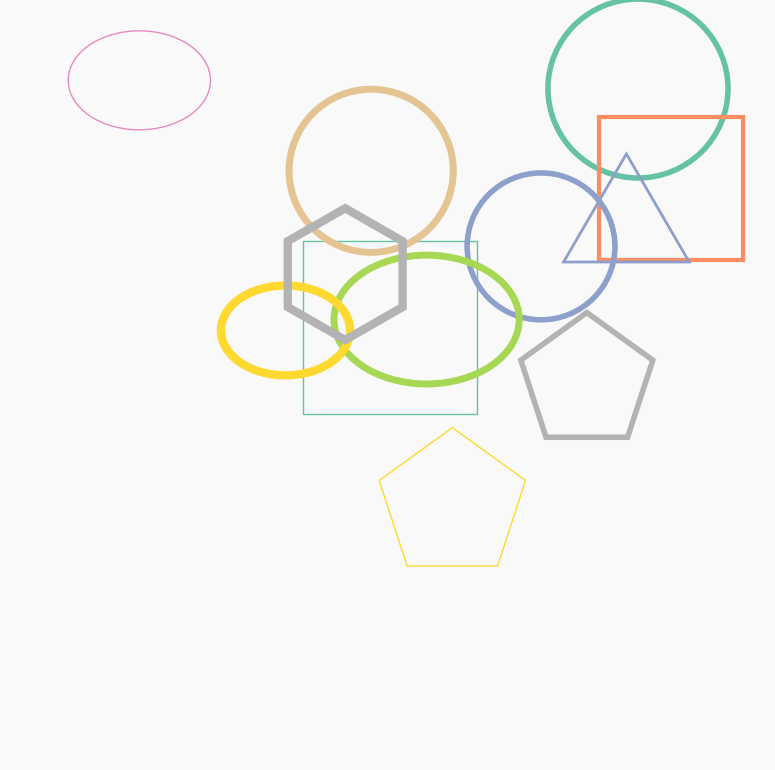[{"shape": "circle", "thickness": 2, "radius": 0.58, "center": [0.823, 0.885]}, {"shape": "square", "thickness": 0.5, "radius": 0.56, "center": [0.504, 0.574]}, {"shape": "square", "thickness": 1.5, "radius": 0.47, "center": [0.866, 0.756]}, {"shape": "circle", "thickness": 2, "radius": 0.48, "center": [0.698, 0.68]}, {"shape": "triangle", "thickness": 1, "radius": 0.47, "center": [0.808, 0.707]}, {"shape": "oval", "thickness": 0.5, "radius": 0.46, "center": [0.18, 0.896]}, {"shape": "oval", "thickness": 2.5, "radius": 0.6, "center": [0.55, 0.585]}, {"shape": "pentagon", "thickness": 0.5, "radius": 0.5, "center": [0.584, 0.345]}, {"shape": "oval", "thickness": 3, "radius": 0.42, "center": [0.368, 0.571]}, {"shape": "circle", "thickness": 2.5, "radius": 0.53, "center": [0.479, 0.778]}, {"shape": "pentagon", "thickness": 2, "radius": 0.45, "center": [0.757, 0.505]}, {"shape": "hexagon", "thickness": 3, "radius": 0.43, "center": [0.445, 0.644]}]